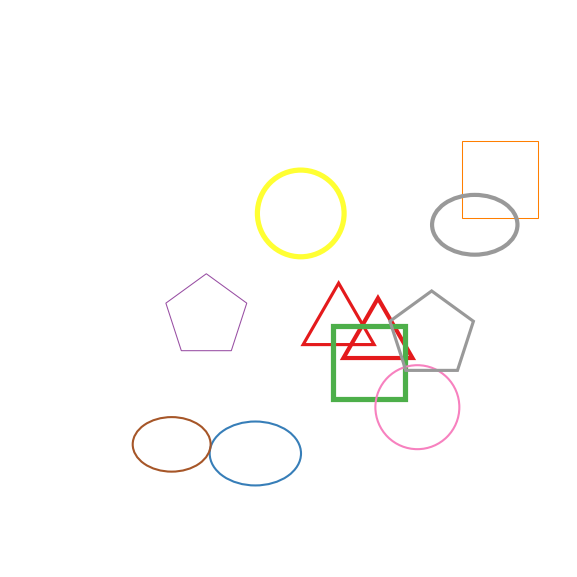[{"shape": "triangle", "thickness": 1.5, "radius": 0.35, "center": [0.586, 0.438]}, {"shape": "triangle", "thickness": 2, "radius": 0.35, "center": [0.654, 0.414]}, {"shape": "oval", "thickness": 1, "radius": 0.4, "center": [0.442, 0.214]}, {"shape": "square", "thickness": 2.5, "radius": 0.32, "center": [0.639, 0.371]}, {"shape": "pentagon", "thickness": 0.5, "radius": 0.37, "center": [0.357, 0.451]}, {"shape": "square", "thickness": 0.5, "radius": 0.33, "center": [0.866, 0.688]}, {"shape": "circle", "thickness": 2.5, "radius": 0.38, "center": [0.521, 0.63]}, {"shape": "oval", "thickness": 1, "radius": 0.34, "center": [0.297, 0.23]}, {"shape": "circle", "thickness": 1, "radius": 0.36, "center": [0.723, 0.294]}, {"shape": "oval", "thickness": 2, "radius": 0.37, "center": [0.822, 0.61]}, {"shape": "pentagon", "thickness": 1.5, "radius": 0.38, "center": [0.747, 0.419]}]